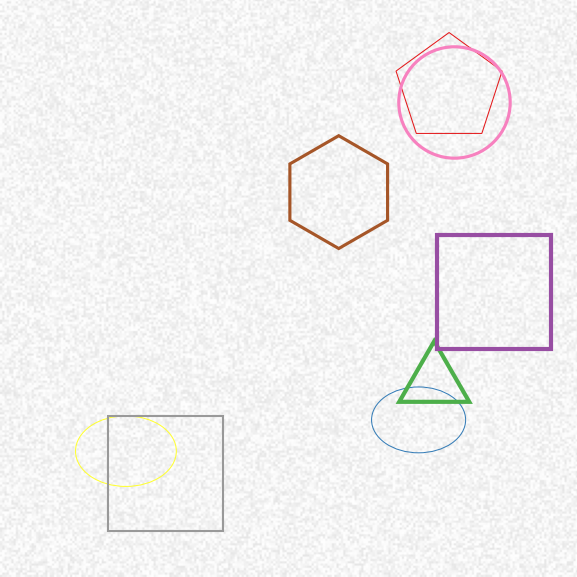[{"shape": "pentagon", "thickness": 0.5, "radius": 0.48, "center": [0.778, 0.846]}, {"shape": "oval", "thickness": 0.5, "radius": 0.41, "center": [0.725, 0.272]}, {"shape": "triangle", "thickness": 2, "radius": 0.35, "center": [0.752, 0.338]}, {"shape": "square", "thickness": 2, "radius": 0.5, "center": [0.856, 0.494]}, {"shape": "oval", "thickness": 0.5, "radius": 0.44, "center": [0.218, 0.218]}, {"shape": "hexagon", "thickness": 1.5, "radius": 0.49, "center": [0.587, 0.666]}, {"shape": "circle", "thickness": 1.5, "radius": 0.48, "center": [0.787, 0.822]}, {"shape": "square", "thickness": 1, "radius": 0.5, "center": [0.287, 0.179]}]